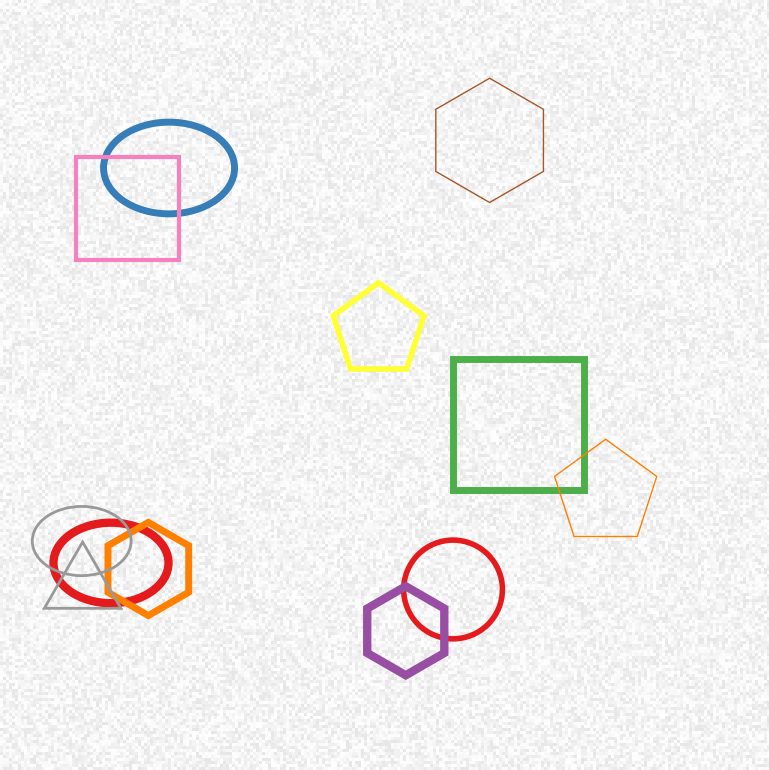[{"shape": "oval", "thickness": 3, "radius": 0.37, "center": [0.144, 0.269]}, {"shape": "circle", "thickness": 2, "radius": 0.32, "center": [0.588, 0.234]}, {"shape": "oval", "thickness": 2.5, "radius": 0.43, "center": [0.22, 0.782]}, {"shape": "square", "thickness": 2.5, "radius": 0.43, "center": [0.673, 0.448]}, {"shape": "hexagon", "thickness": 3, "radius": 0.29, "center": [0.527, 0.181]}, {"shape": "pentagon", "thickness": 0.5, "radius": 0.35, "center": [0.787, 0.36]}, {"shape": "hexagon", "thickness": 2.5, "radius": 0.3, "center": [0.193, 0.261]}, {"shape": "pentagon", "thickness": 2, "radius": 0.31, "center": [0.492, 0.571]}, {"shape": "hexagon", "thickness": 0.5, "radius": 0.4, "center": [0.636, 0.818]}, {"shape": "square", "thickness": 1.5, "radius": 0.33, "center": [0.166, 0.729]}, {"shape": "triangle", "thickness": 1, "radius": 0.29, "center": [0.107, 0.239]}, {"shape": "oval", "thickness": 1, "radius": 0.32, "center": [0.106, 0.297]}]